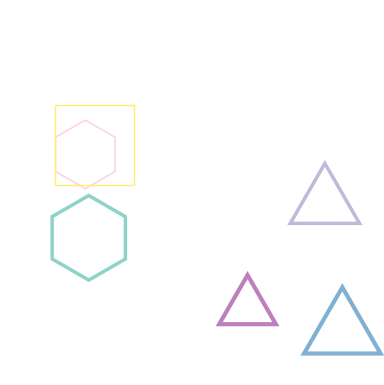[{"shape": "hexagon", "thickness": 2.5, "radius": 0.55, "center": [0.231, 0.382]}, {"shape": "triangle", "thickness": 2.5, "radius": 0.52, "center": [0.844, 0.472]}, {"shape": "triangle", "thickness": 3, "radius": 0.57, "center": [0.889, 0.139]}, {"shape": "hexagon", "thickness": 1, "radius": 0.45, "center": [0.222, 0.599]}, {"shape": "triangle", "thickness": 3, "radius": 0.43, "center": [0.643, 0.2]}, {"shape": "square", "thickness": 1, "radius": 0.51, "center": [0.246, 0.623]}]